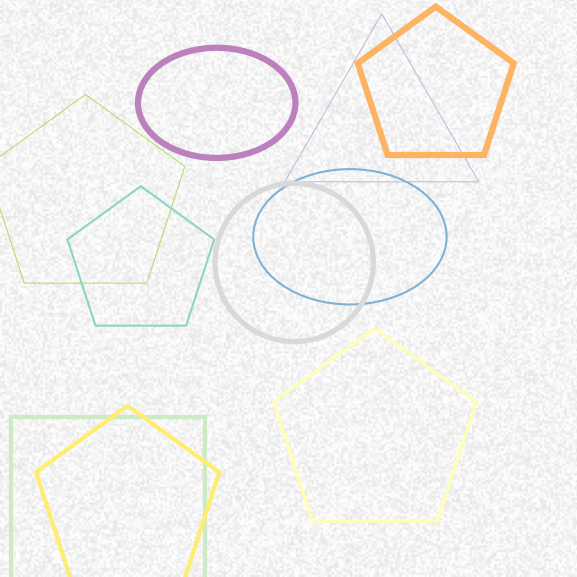[{"shape": "pentagon", "thickness": 1, "radius": 0.67, "center": [0.244, 0.543]}, {"shape": "pentagon", "thickness": 1.5, "radius": 0.92, "center": [0.649, 0.246]}, {"shape": "triangle", "thickness": 0.5, "radius": 0.97, "center": [0.661, 0.781]}, {"shape": "oval", "thickness": 1, "radius": 0.84, "center": [0.606, 0.589]}, {"shape": "pentagon", "thickness": 3, "radius": 0.71, "center": [0.755, 0.846]}, {"shape": "pentagon", "thickness": 0.5, "radius": 0.9, "center": [0.148, 0.655]}, {"shape": "circle", "thickness": 2.5, "radius": 0.69, "center": [0.509, 0.545]}, {"shape": "oval", "thickness": 3, "radius": 0.68, "center": [0.375, 0.821]}, {"shape": "square", "thickness": 2, "radius": 0.84, "center": [0.187, 0.11]}, {"shape": "pentagon", "thickness": 2, "radius": 0.83, "center": [0.221, 0.13]}]